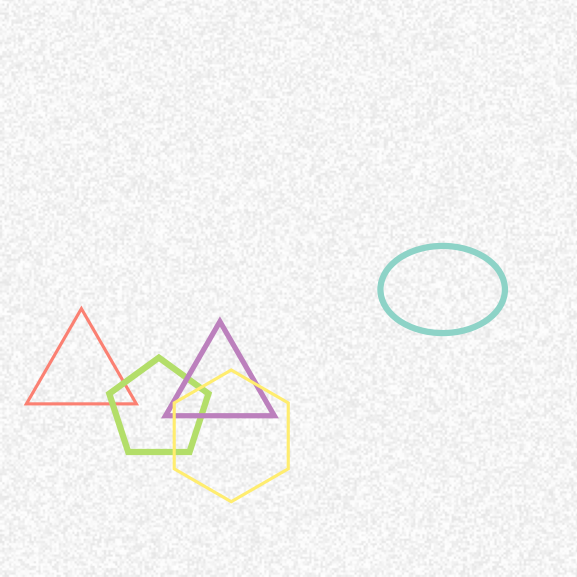[{"shape": "oval", "thickness": 3, "radius": 0.54, "center": [0.767, 0.498]}, {"shape": "triangle", "thickness": 1.5, "radius": 0.55, "center": [0.141, 0.355]}, {"shape": "pentagon", "thickness": 3, "radius": 0.45, "center": [0.275, 0.29]}, {"shape": "triangle", "thickness": 2.5, "radius": 0.54, "center": [0.381, 0.334]}, {"shape": "hexagon", "thickness": 1.5, "radius": 0.57, "center": [0.4, 0.244]}]